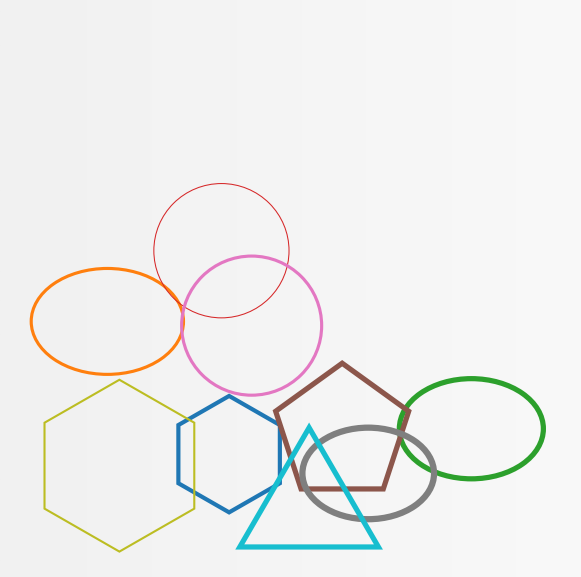[{"shape": "hexagon", "thickness": 2, "radius": 0.5, "center": [0.394, 0.213]}, {"shape": "oval", "thickness": 1.5, "radius": 0.66, "center": [0.185, 0.443]}, {"shape": "oval", "thickness": 2.5, "radius": 0.62, "center": [0.811, 0.257]}, {"shape": "circle", "thickness": 0.5, "radius": 0.58, "center": [0.381, 0.565]}, {"shape": "pentagon", "thickness": 2.5, "radius": 0.6, "center": [0.589, 0.25]}, {"shape": "circle", "thickness": 1.5, "radius": 0.6, "center": [0.433, 0.435]}, {"shape": "oval", "thickness": 3, "radius": 0.57, "center": [0.634, 0.179]}, {"shape": "hexagon", "thickness": 1, "radius": 0.74, "center": [0.205, 0.193]}, {"shape": "triangle", "thickness": 2.5, "radius": 0.69, "center": [0.532, 0.121]}]